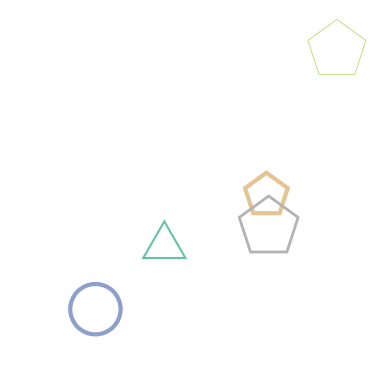[{"shape": "triangle", "thickness": 1.5, "radius": 0.32, "center": [0.427, 0.362]}, {"shape": "circle", "thickness": 3, "radius": 0.33, "center": [0.248, 0.197]}, {"shape": "pentagon", "thickness": 0.5, "radius": 0.4, "center": [0.875, 0.871]}, {"shape": "pentagon", "thickness": 3, "radius": 0.29, "center": [0.692, 0.493]}, {"shape": "pentagon", "thickness": 2, "radius": 0.4, "center": [0.698, 0.41]}]